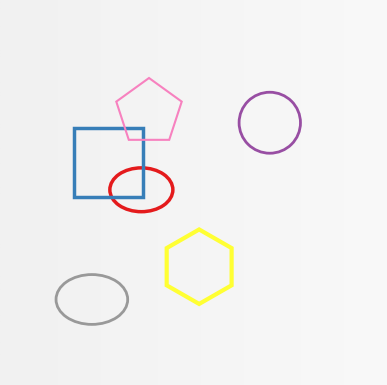[{"shape": "oval", "thickness": 2.5, "radius": 0.41, "center": [0.365, 0.507]}, {"shape": "square", "thickness": 2.5, "radius": 0.44, "center": [0.281, 0.578]}, {"shape": "circle", "thickness": 2, "radius": 0.4, "center": [0.696, 0.681]}, {"shape": "hexagon", "thickness": 3, "radius": 0.48, "center": [0.514, 0.307]}, {"shape": "pentagon", "thickness": 1.5, "radius": 0.44, "center": [0.385, 0.709]}, {"shape": "oval", "thickness": 2, "radius": 0.46, "center": [0.237, 0.222]}]